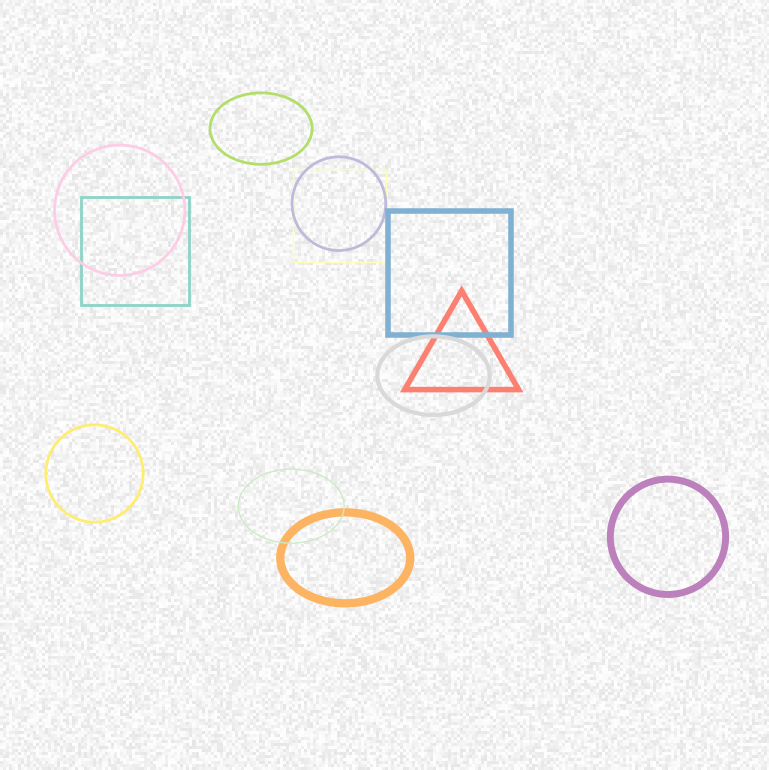[{"shape": "square", "thickness": 1, "radius": 0.35, "center": [0.175, 0.674]}, {"shape": "square", "thickness": 0.5, "radius": 0.3, "center": [0.441, 0.721]}, {"shape": "circle", "thickness": 1, "radius": 0.3, "center": [0.44, 0.736]}, {"shape": "triangle", "thickness": 2, "radius": 0.43, "center": [0.6, 0.537]}, {"shape": "square", "thickness": 2, "radius": 0.4, "center": [0.584, 0.646]}, {"shape": "oval", "thickness": 3, "radius": 0.42, "center": [0.448, 0.276]}, {"shape": "oval", "thickness": 1, "radius": 0.33, "center": [0.339, 0.833]}, {"shape": "circle", "thickness": 1, "radius": 0.42, "center": [0.155, 0.727]}, {"shape": "oval", "thickness": 1.5, "radius": 0.36, "center": [0.563, 0.512]}, {"shape": "circle", "thickness": 2.5, "radius": 0.37, "center": [0.868, 0.303]}, {"shape": "oval", "thickness": 0.5, "radius": 0.34, "center": [0.378, 0.343]}, {"shape": "circle", "thickness": 1, "radius": 0.32, "center": [0.123, 0.385]}]